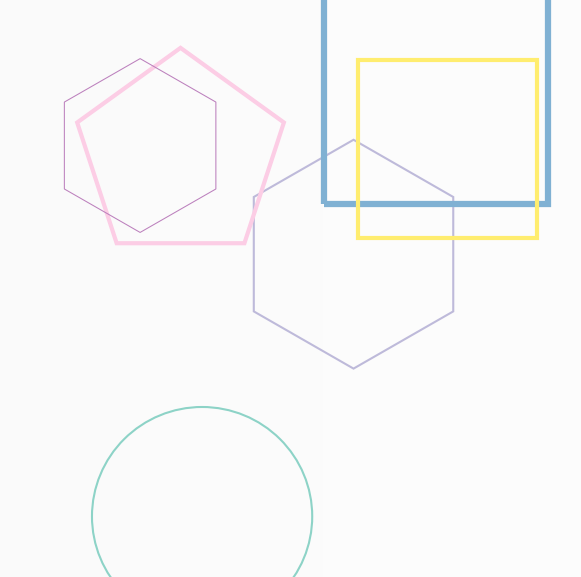[{"shape": "circle", "thickness": 1, "radius": 0.95, "center": [0.348, 0.105]}, {"shape": "hexagon", "thickness": 1, "radius": 0.99, "center": [0.608, 0.559]}, {"shape": "square", "thickness": 3, "radius": 0.96, "center": [0.75, 0.838]}, {"shape": "pentagon", "thickness": 2, "radius": 0.93, "center": [0.311, 0.729]}, {"shape": "hexagon", "thickness": 0.5, "radius": 0.75, "center": [0.241, 0.747]}, {"shape": "square", "thickness": 2, "radius": 0.77, "center": [0.769, 0.741]}]